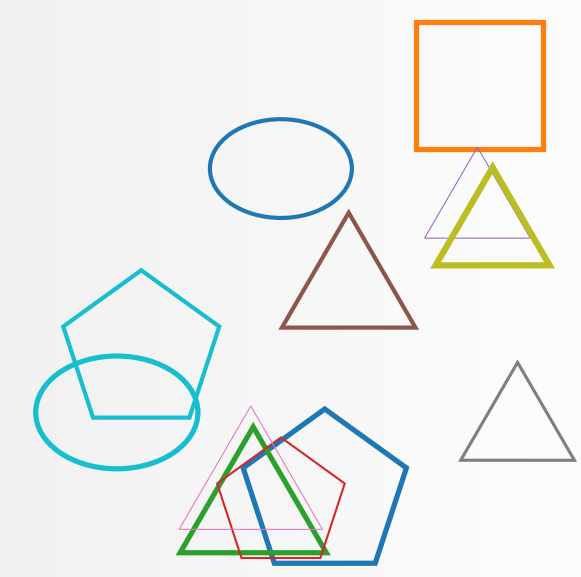[{"shape": "pentagon", "thickness": 2.5, "radius": 0.74, "center": [0.559, 0.143]}, {"shape": "oval", "thickness": 2, "radius": 0.61, "center": [0.483, 0.707]}, {"shape": "square", "thickness": 2.5, "radius": 0.55, "center": [0.825, 0.851]}, {"shape": "triangle", "thickness": 2.5, "radius": 0.73, "center": [0.436, 0.115]}, {"shape": "pentagon", "thickness": 1, "radius": 0.58, "center": [0.483, 0.126]}, {"shape": "triangle", "thickness": 0.5, "radius": 0.52, "center": [0.821, 0.639]}, {"shape": "triangle", "thickness": 2, "radius": 0.66, "center": [0.6, 0.498]}, {"shape": "triangle", "thickness": 0.5, "radius": 0.71, "center": [0.431, 0.154]}, {"shape": "triangle", "thickness": 1.5, "radius": 0.56, "center": [0.89, 0.259]}, {"shape": "triangle", "thickness": 3, "radius": 0.57, "center": [0.847, 0.596]}, {"shape": "oval", "thickness": 2.5, "radius": 0.7, "center": [0.201, 0.285]}, {"shape": "pentagon", "thickness": 2, "radius": 0.71, "center": [0.243, 0.39]}]